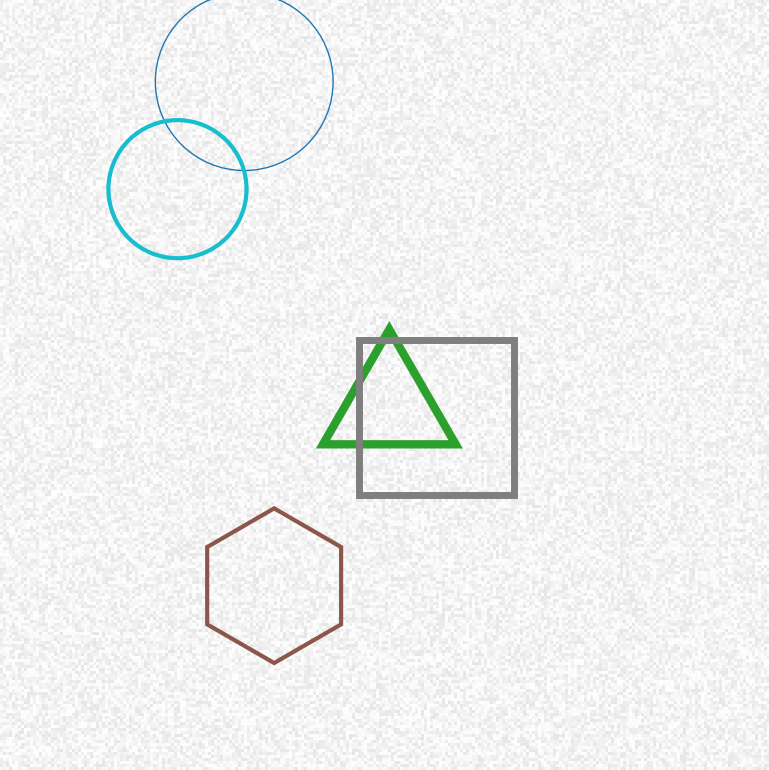[{"shape": "circle", "thickness": 0.5, "radius": 0.58, "center": [0.317, 0.894]}, {"shape": "triangle", "thickness": 3, "radius": 0.5, "center": [0.506, 0.473]}, {"shape": "hexagon", "thickness": 1.5, "radius": 0.5, "center": [0.356, 0.239]}, {"shape": "square", "thickness": 2.5, "radius": 0.5, "center": [0.567, 0.457]}, {"shape": "circle", "thickness": 1.5, "radius": 0.45, "center": [0.23, 0.754]}]